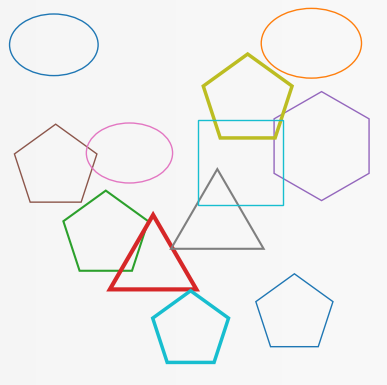[{"shape": "oval", "thickness": 1, "radius": 0.57, "center": [0.139, 0.884]}, {"shape": "pentagon", "thickness": 1, "radius": 0.52, "center": [0.76, 0.184]}, {"shape": "oval", "thickness": 1, "radius": 0.65, "center": [0.804, 0.888]}, {"shape": "pentagon", "thickness": 1.5, "radius": 0.58, "center": [0.273, 0.39]}, {"shape": "triangle", "thickness": 3, "radius": 0.64, "center": [0.395, 0.313]}, {"shape": "hexagon", "thickness": 1, "radius": 0.71, "center": [0.83, 0.621]}, {"shape": "pentagon", "thickness": 1, "radius": 0.56, "center": [0.144, 0.566]}, {"shape": "oval", "thickness": 1, "radius": 0.56, "center": [0.334, 0.603]}, {"shape": "triangle", "thickness": 1.5, "radius": 0.69, "center": [0.561, 0.423]}, {"shape": "pentagon", "thickness": 2.5, "radius": 0.6, "center": [0.639, 0.739]}, {"shape": "pentagon", "thickness": 2.5, "radius": 0.51, "center": [0.492, 0.142]}, {"shape": "square", "thickness": 1, "radius": 0.55, "center": [0.621, 0.578]}]